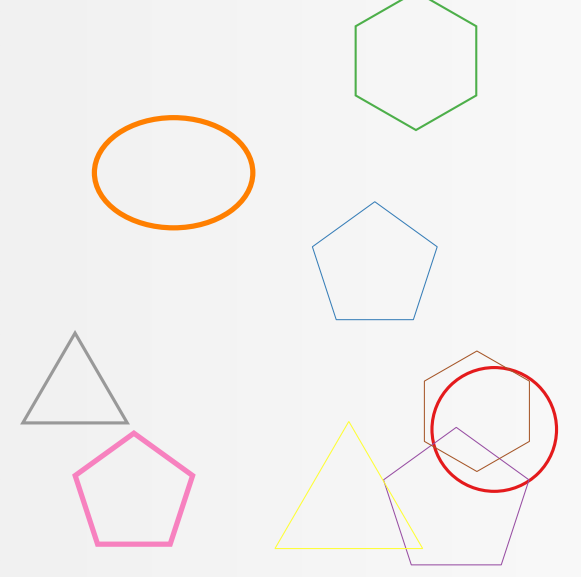[{"shape": "circle", "thickness": 1.5, "radius": 0.54, "center": [0.85, 0.255]}, {"shape": "pentagon", "thickness": 0.5, "radius": 0.56, "center": [0.645, 0.537]}, {"shape": "hexagon", "thickness": 1, "radius": 0.6, "center": [0.716, 0.894]}, {"shape": "pentagon", "thickness": 0.5, "radius": 0.66, "center": [0.785, 0.127]}, {"shape": "oval", "thickness": 2.5, "radius": 0.68, "center": [0.299, 0.7]}, {"shape": "triangle", "thickness": 0.5, "radius": 0.73, "center": [0.6, 0.123]}, {"shape": "hexagon", "thickness": 0.5, "radius": 0.52, "center": [0.82, 0.287]}, {"shape": "pentagon", "thickness": 2.5, "radius": 0.53, "center": [0.23, 0.143]}, {"shape": "triangle", "thickness": 1.5, "radius": 0.52, "center": [0.129, 0.319]}]